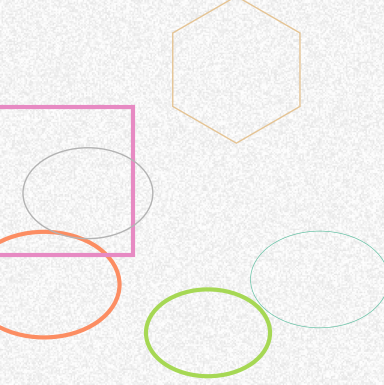[{"shape": "oval", "thickness": 0.5, "radius": 0.9, "center": [0.83, 0.274]}, {"shape": "oval", "thickness": 3, "radius": 0.98, "center": [0.115, 0.261]}, {"shape": "square", "thickness": 3, "radius": 0.96, "center": [0.152, 0.529]}, {"shape": "oval", "thickness": 3, "radius": 0.81, "center": [0.54, 0.136]}, {"shape": "hexagon", "thickness": 1, "radius": 0.95, "center": [0.614, 0.819]}, {"shape": "oval", "thickness": 1, "radius": 0.84, "center": [0.228, 0.498]}]